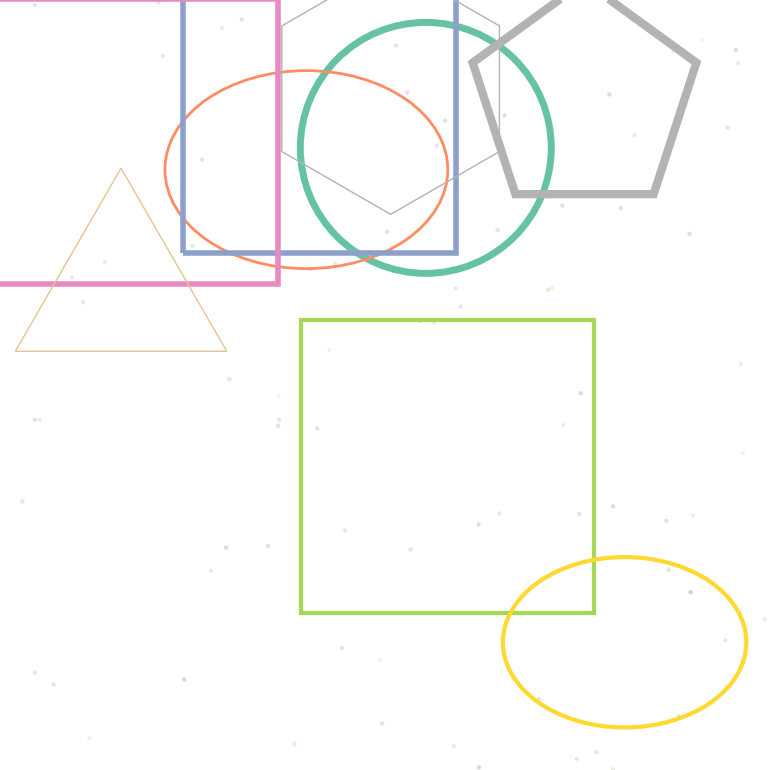[{"shape": "circle", "thickness": 2.5, "radius": 0.81, "center": [0.553, 0.808]}, {"shape": "oval", "thickness": 1, "radius": 0.92, "center": [0.398, 0.78]}, {"shape": "square", "thickness": 2, "radius": 0.89, "center": [0.415, 0.849]}, {"shape": "square", "thickness": 2, "radius": 0.92, "center": [0.176, 0.816]}, {"shape": "square", "thickness": 1.5, "radius": 0.95, "center": [0.581, 0.394]}, {"shape": "oval", "thickness": 1.5, "radius": 0.79, "center": [0.811, 0.166]}, {"shape": "triangle", "thickness": 0.5, "radius": 0.79, "center": [0.157, 0.623]}, {"shape": "pentagon", "thickness": 3, "radius": 0.76, "center": [0.759, 0.871]}, {"shape": "hexagon", "thickness": 0.5, "radius": 0.82, "center": [0.507, 0.885]}]